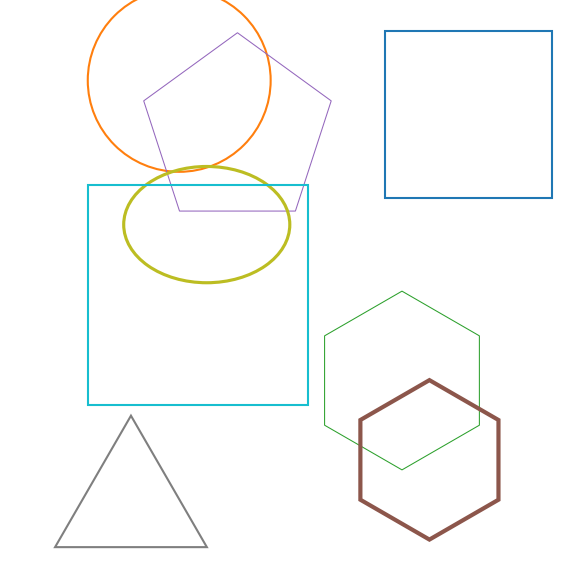[{"shape": "square", "thickness": 1, "radius": 0.72, "center": [0.811, 0.801]}, {"shape": "circle", "thickness": 1, "radius": 0.79, "center": [0.31, 0.86]}, {"shape": "hexagon", "thickness": 0.5, "radius": 0.77, "center": [0.696, 0.34]}, {"shape": "pentagon", "thickness": 0.5, "radius": 0.85, "center": [0.411, 0.772]}, {"shape": "hexagon", "thickness": 2, "radius": 0.69, "center": [0.744, 0.203]}, {"shape": "triangle", "thickness": 1, "radius": 0.76, "center": [0.227, 0.128]}, {"shape": "oval", "thickness": 1.5, "radius": 0.72, "center": [0.358, 0.61]}, {"shape": "square", "thickness": 1, "radius": 0.95, "center": [0.343, 0.489]}]